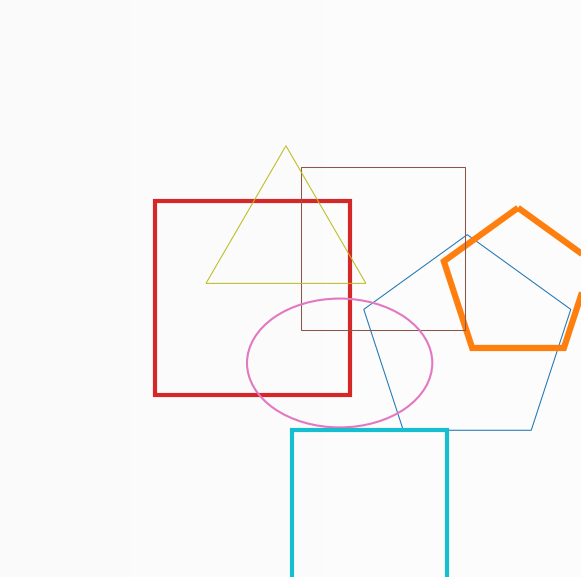[{"shape": "pentagon", "thickness": 0.5, "radius": 0.94, "center": [0.804, 0.406]}, {"shape": "pentagon", "thickness": 3, "radius": 0.67, "center": [0.891, 0.505]}, {"shape": "square", "thickness": 2, "radius": 0.84, "center": [0.435, 0.484]}, {"shape": "square", "thickness": 0.5, "radius": 0.71, "center": [0.659, 0.57]}, {"shape": "oval", "thickness": 1, "radius": 0.8, "center": [0.584, 0.371]}, {"shape": "triangle", "thickness": 0.5, "radius": 0.79, "center": [0.492, 0.588]}, {"shape": "square", "thickness": 2, "radius": 0.67, "center": [0.636, 0.121]}]